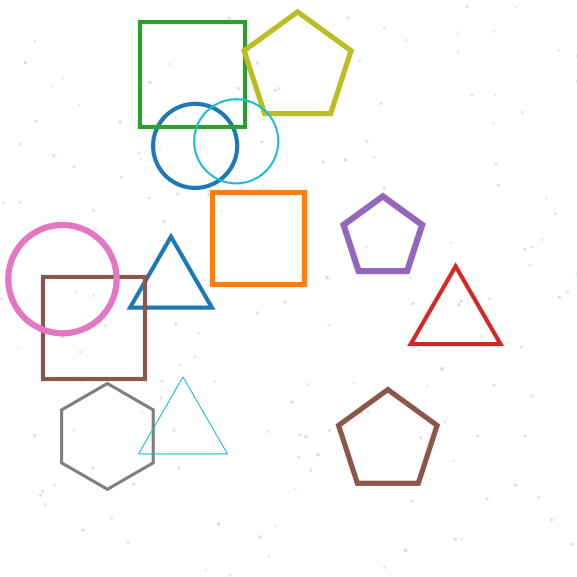[{"shape": "circle", "thickness": 2, "radius": 0.36, "center": [0.338, 0.747]}, {"shape": "triangle", "thickness": 2, "radius": 0.41, "center": [0.296, 0.507]}, {"shape": "square", "thickness": 2.5, "radius": 0.4, "center": [0.447, 0.587]}, {"shape": "square", "thickness": 2, "radius": 0.45, "center": [0.334, 0.87]}, {"shape": "triangle", "thickness": 2, "radius": 0.45, "center": [0.789, 0.448]}, {"shape": "pentagon", "thickness": 3, "radius": 0.36, "center": [0.663, 0.588]}, {"shape": "square", "thickness": 2, "radius": 0.44, "center": [0.163, 0.431]}, {"shape": "pentagon", "thickness": 2.5, "radius": 0.45, "center": [0.672, 0.235]}, {"shape": "circle", "thickness": 3, "radius": 0.47, "center": [0.108, 0.516]}, {"shape": "hexagon", "thickness": 1.5, "radius": 0.46, "center": [0.186, 0.243]}, {"shape": "pentagon", "thickness": 2.5, "radius": 0.49, "center": [0.515, 0.881]}, {"shape": "triangle", "thickness": 0.5, "radius": 0.44, "center": [0.317, 0.258]}, {"shape": "circle", "thickness": 1, "radius": 0.36, "center": [0.409, 0.754]}]